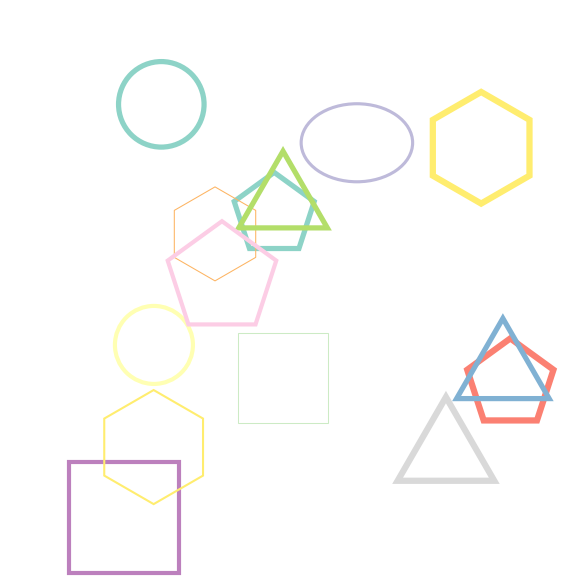[{"shape": "pentagon", "thickness": 2.5, "radius": 0.36, "center": [0.475, 0.628]}, {"shape": "circle", "thickness": 2.5, "radius": 0.37, "center": [0.279, 0.818]}, {"shape": "circle", "thickness": 2, "radius": 0.34, "center": [0.267, 0.402]}, {"shape": "oval", "thickness": 1.5, "radius": 0.48, "center": [0.618, 0.752]}, {"shape": "pentagon", "thickness": 3, "radius": 0.39, "center": [0.884, 0.335]}, {"shape": "triangle", "thickness": 2.5, "radius": 0.46, "center": [0.871, 0.355]}, {"shape": "hexagon", "thickness": 0.5, "radius": 0.41, "center": [0.372, 0.594]}, {"shape": "triangle", "thickness": 2.5, "radius": 0.44, "center": [0.49, 0.649]}, {"shape": "pentagon", "thickness": 2, "radius": 0.49, "center": [0.384, 0.517]}, {"shape": "triangle", "thickness": 3, "radius": 0.48, "center": [0.772, 0.215]}, {"shape": "square", "thickness": 2, "radius": 0.48, "center": [0.215, 0.103]}, {"shape": "square", "thickness": 0.5, "radius": 0.39, "center": [0.49, 0.344]}, {"shape": "hexagon", "thickness": 3, "radius": 0.48, "center": [0.833, 0.743]}, {"shape": "hexagon", "thickness": 1, "radius": 0.49, "center": [0.266, 0.225]}]